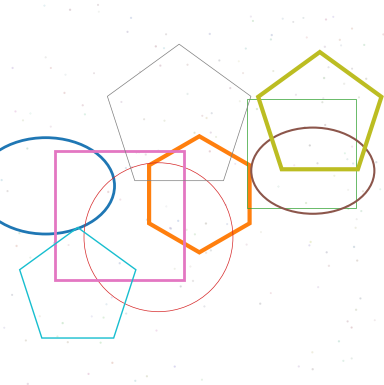[{"shape": "oval", "thickness": 2, "radius": 0.89, "center": [0.119, 0.517]}, {"shape": "hexagon", "thickness": 3, "radius": 0.75, "center": [0.518, 0.495]}, {"shape": "square", "thickness": 0.5, "radius": 0.71, "center": [0.783, 0.601]}, {"shape": "circle", "thickness": 0.5, "radius": 0.97, "center": [0.412, 0.384]}, {"shape": "oval", "thickness": 1.5, "radius": 0.8, "center": [0.813, 0.557]}, {"shape": "square", "thickness": 2, "radius": 0.84, "center": [0.31, 0.44]}, {"shape": "pentagon", "thickness": 0.5, "radius": 0.98, "center": [0.465, 0.689]}, {"shape": "pentagon", "thickness": 3, "radius": 0.84, "center": [0.831, 0.696]}, {"shape": "pentagon", "thickness": 1, "radius": 0.79, "center": [0.202, 0.25]}]